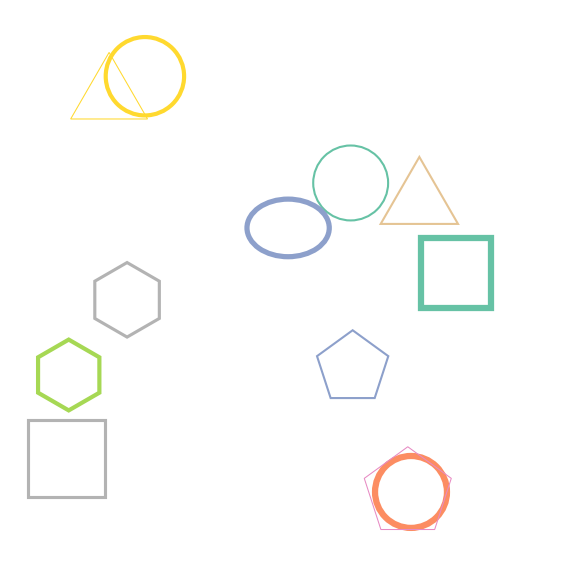[{"shape": "circle", "thickness": 1, "radius": 0.32, "center": [0.607, 0.682]}, {"shape": "square", "thickness": 3, "radius": 0.3, "center": [0.79, 0.526]}, {"shape": "circle", "thickness": 3, "radius": 0.31, "center": [0.712, 0.147]}, {"shape": "oval", "thickness": 2.5, "radius": 0.36, "center": [0.499, 0.604]}, {"shape": "pentagon", "thickness": 1, "radius": 0.32, "center": [0.611, 0.362]}, {"shape": "pentagon", "thickness": 0.5, "radius": 0.4, "center": [0.706, 0.146]}, {"shape": "hexagon", "thickness": 2, "radius": 0.31, "center": [0.119, 0.35]}, {"shape": "triangle", "thickness": 0.5, "radius": 0.38, "center": [0.189, 0.832]}, {"shape": "circle", "thickness": 2, "radius": 0.34, "center": [0.251, 0.867]}, {"shape": "triangle", "thickness": 1, "radius": 0.39, "center": [0.726, 0.65]}, {"shape": "hexagon", "thickness": 1.5, "radius": 0.32, "center": [0.22, 0.48]}, {"shape": "square", "thickness": 1.5, "radius": 0.33, "center": [0.115, 0.205]}]